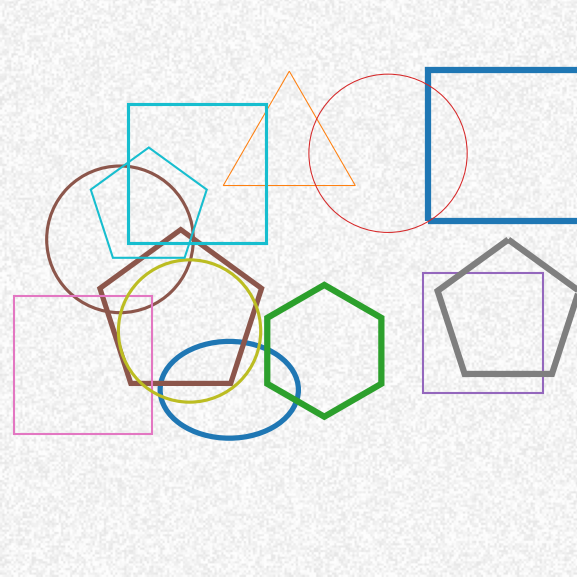[{"shape": "square", "thickness": 3, "radius": 0.66, "center": [0.873, 0.747]}, {"shape": "oval", "thickness": 2.5, "radius": 0.6, "center": [0.397, 0.324]}, {"shape": "triangle", "thickness": 0.5, "radius": 0.66, "center": [0.501, 0.744]}, {"shape": "hexagon", "thickness": 3, "radius": 0.57, "center": [0.562, 0.392]}, {"shape": "circle", "thickness": 0.5, "radius": 0.69, "center": [0.672, 0.734]}, {"shape": "square", "thickness": 1, "radius": 0.52, "center": [0.836, 0.423]}, {"shape": "circle", "thickness": 1.5, "radius": 0.63, "center": [0.208, 0.585]}, {"shape": "pentagon", "thickness": 2.5, "radius": 0.74, "center": [0.313, 0.454]}, {"shape": "square", "thickness": 1, "radius": 0.6, "center": [0.144, 0.367]}, {"shape": "pentagon", "thickness": 3, "radius": 0.64, "center": [0.88, 0.456]}, {"shape": "circle", "thickness": 1.5, "radius": 0.62, "center": [0.328, 0.426]}, {"shape": "pentagon", "thickness": 1, "radius": 0.53, "center": [0.258, 0.638]}, {"shape": "square", "thickness": 1.5, "radius": 0.6, "center": [0.341, 0.699]}]